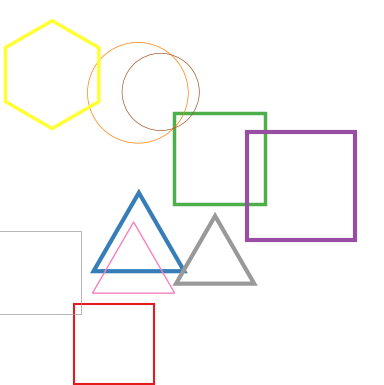[{"shape": "square", "thickness": 1.5, "radius": 0.52, "center": [0.297, 0.107]}, {"shape": "triangle", "thickness": 3, "radius": 0.68, "center": [0.361, 0.364]}, {"shape": "square", "thickness": 2.5, "radius": 0.59, "center": [0.571, 0.588]}, {"shape": "square", "thickness": 3, "radius": 0.7, "center": [0.782, 0.517]}, {"shape": "circle", "thickness": 0.5, "radius": 0.65, "center": [0.358, 0.759]}, {"shape": "hexagon", "thickness": 2.5, "radius": 0.7, "center": [0.135, 0.806]}, {"shape": "circle", "thickness": 0.5, "radius": 0.5, "center": [0.417, 0.761]}, {"shape": "triangle", "thickness": 1, "radius": 0.62, "center": [0.347, 0.3]}, {"shape": "triangle", "thickness": 3, "radius": 0.59, "center": [0.559, 0.322]}, {"shape": "square", "thickness": 0.5, "radius": 0.54, "center": [0.101, 0.292]}]